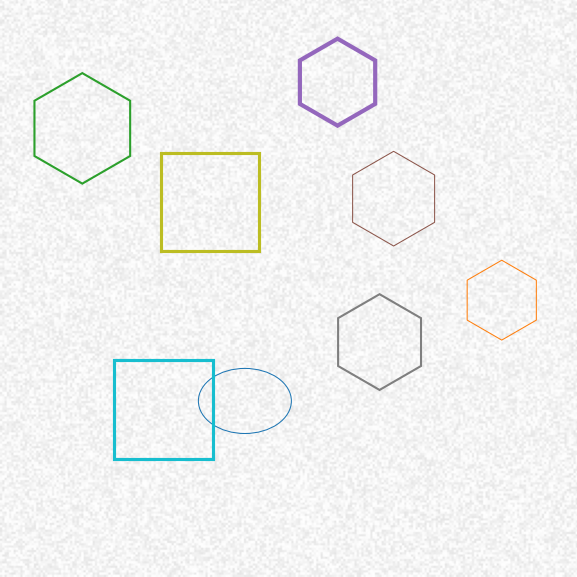[{"shape": "oval", "thickness": 0.5, "radius": 0.4, "center": [0.424, 0.305]}, {"shape": "hexagon", "thickness": 0.5, "radius": 0.35, "center": [0.869, 0.479]}, {"shape": "hexagon", "thickness": 1, "radius": 0.48, "center": [0.143, 0.777]}, {"shape": "hexagon", "thickness": 2, "radius": 0.38, "center": [0.584, 0.857]}, {"shape": "hexagon", "thickness": 0.5, "radius": 0.41, "center": [0.682, 0.655]}, {"shape": "hexagon", "thickness": 1, "radius": 0.41, "center": [0.657, 0.407]}, {"shape": "square", "thickness": 1.5, "radius": 0.42, "center": [0.363, 0.649]}, {"shape": "square", "thickness": 1.5, "radius": 0.43, "center": [0.283, 0.29]}]